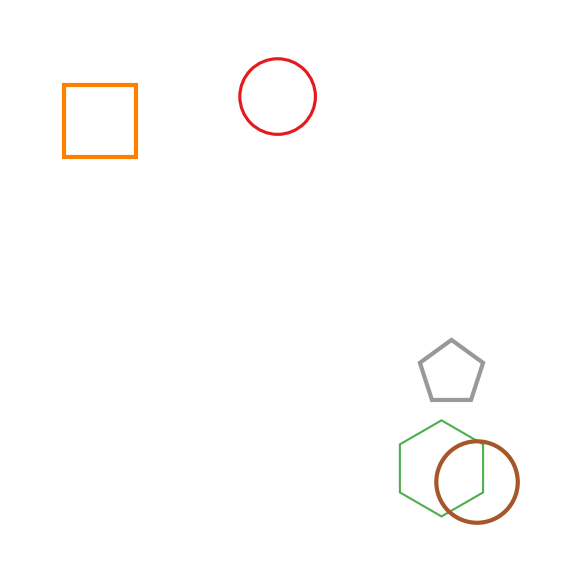[{"shape": "circle", "thickness": 1.5, "radius": 0.33, "center": [0.481, 0.832]}, {"shape": "hexagon", "thickness": 1, "radius": 0.42, "center": [0.764, 0.188]}, {"shape": "square", "thickness": 2, "radius": 0.31, "center": [0.174, 0.79]}, {"shape": "circle", "thickness": 2, "radius": 0.35, "center": [0.826, 0.164]}, {"shape": "pentagon", "thickness": 2, "radius": 0.29, "center": [0.782, 0.353]}]